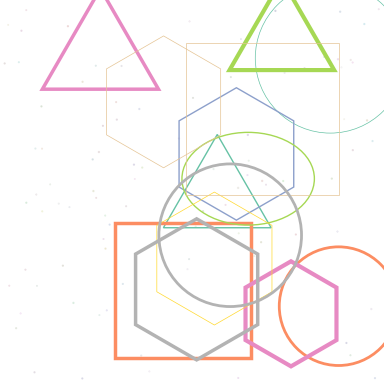[{"shape": "circle", "thickness": 0.5, "radius": 0.97, "center": [0.858, 0.849]}, {"shape": "triangle", "thickness": 1, "radius": 0.81, "center": [0.564, 0.489]}, {"shape": "circle", "thickness": 2, "radius": 0.77, "center": [0.879, 0.205]}, {"shape": "square", "thickness": 2.5, "radius": 0.88, "center": [0.475, 0.245]}, {"shape": "hexagon", "thickness": 1, "radius": 0.86, "center": [0.614, 0.6]}, {"shape": "hexagon", "thickness": 3, "radius": 0.68, "center": [0.756, 0.185]}, {"shape": "triangle", "thickness": 2.5, "radius": 0.87, "center": [0.261, 0.855]}, {"shape": "oval", "thickness": 1, "radius": 0.86, "center": [0.645, 0.536]}, {"shape": "triangle", "thickness": 3, "radius": 0.78, "center": [0.732, 0.896]}, {"shape": "hexagon", "thickness": 0.5, "radius": 0.86, "center": [0.557, 0.328]}, {"shape": "square", "thickness": 0.5, "radius": 0.99, "center": [0.682, 0.691]}, {"shape": "hexagon", "thickness": 0.5, "radius": 0.86, "center": [0.425, 0.735]}, {"shape": "circle", "thickness": 2, "radius": 0.93, "center": [0.598, 0.389]}, {"shape": "hexagon", "thickness": 2.5, "radius": 0.92, "center": [0.511, 0.248]}]